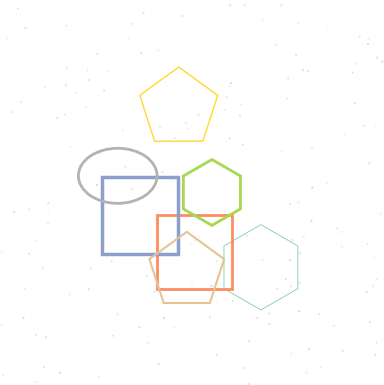[{"shape": "hexagon", "thickness": 0.5, "radius": 0.55, "center": [0.678, 0.306]}, {"shape": "square", "thickness": 2, "radius": 0.48, "center": [0.505, 0.345]}, {"shape": "square", "thickness": 2.5, "radius": 0.49, "center": [0.363, 0.44]}, {"shape": "hexagon", "thickness": 2, "radius": 0.43, "center": [0.55, 0.5]}, {"shape": "pentagon", "thickness": 1, "radius": 0.53, "center": [0.464, 0.719]}, {"shape": "pentagon", "thickness": 1.5, "radius": 0.51, "center": [0.485, 0.296]}, {"shape": "oval", "thickness": 2, "radius": 0.51, "center": [0.306, 0.543]}]